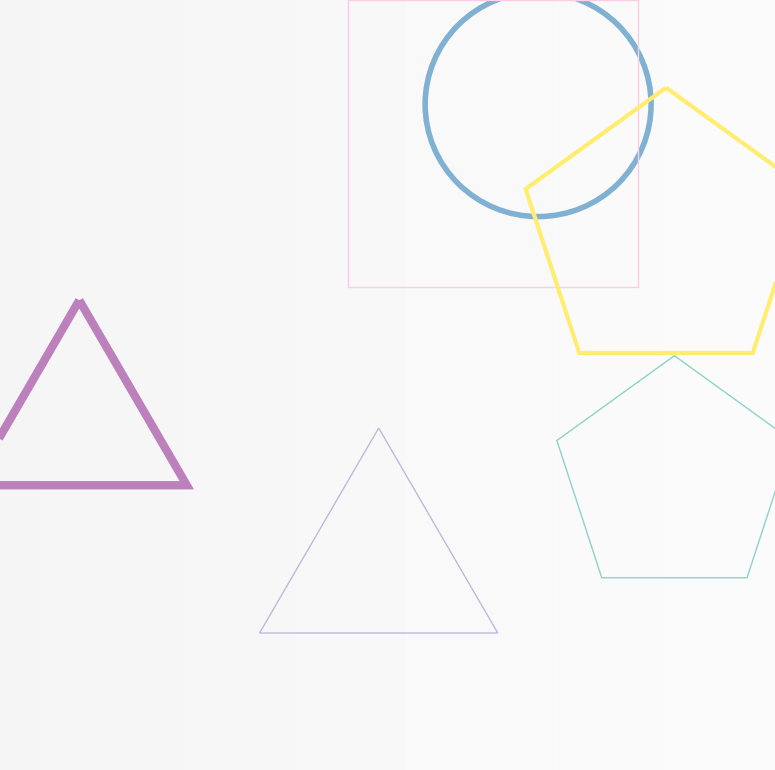[{"shape": "pentagon", "thickness": 0.5, "radius": 0.8, "center": [0.87, 0.379]}, {"shape": "triangle", "thickness": 0.5, "radius": 0.89, "center": [0.489, 0.267]}, {"shape": "circle", "thickness": 2, "radius": 0.73, "center": [0.694, 0.864]}, {"shape": "square", "thickness": 0.5, "radius": 0.93, "center": [0.636, 0.814]}, {"shape": "triangle", "thickness": 3, "radius": 0.8, "center": [0.102, 0.45]}, {"shape": "pentagon", "thickness": 1.5, "radius": 0.95, "center": [0.859, 0.696]}]